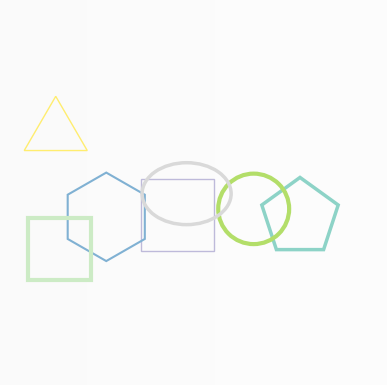[{"shape": "pentagon", "thickness": 2.5, "radius": 0.52, "center": [0.774, 0.435]}, {"shape": "square", "thickness": 1, "radius": 0.47, "center": [0.458, 0.442]}, {"shape": "hexagon", "thickness": 1.5, "radius": 0.57, "center": [0.274, 0.437]}, {"shape": "circle", "thickness": 3, "radius": 0.46, "center": [0.655, 0.457]}, {"shape": "oval", "thickness": 2.5, "radius": 0.57, "center": [0.482, 0.497]}, {"shape": "square", "thickness": 3, "radius": 0.4, "center": [0.154, 0.354]}, {"shape": "triangle", "thickness": 1, "radius": 0.47, "center": [0.144, 0.656]}]